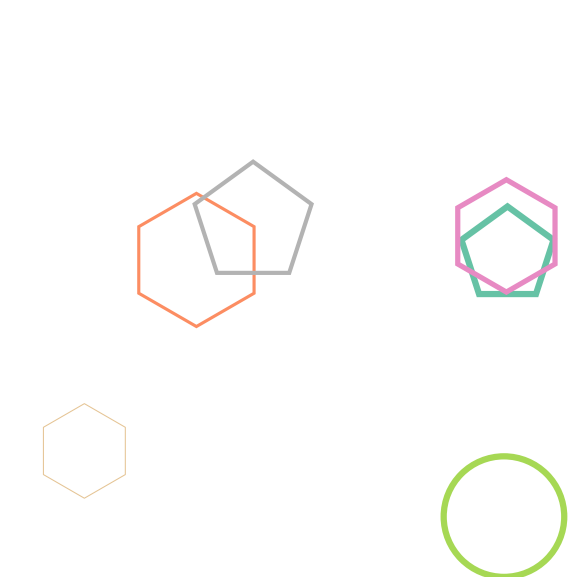[{"shape": "pentagon", "thickness": 3, "radius": 0.42, "center": [0.879, 0.558]}, {"shape": "hexagon", "thickness": 1.5, "radius": 0.58, "center": [0.34, 0.549]}, {"shape": "hexagon", "thickness": 2.5, "radius": 0.49, "center": [0.877, 0.591]}, {"shape": "circle", "thickness": 3, "radius": 0.52, "center": [0.873, 0.105]}, {"shape": "hexagon", "thickness": 0.5, "radius": 0.41, "center": [0.146, 0.218]}, {"shape": "pentagon", "thickness": 2, "radius": 0.53, "center": [0.438, 0.613]}]